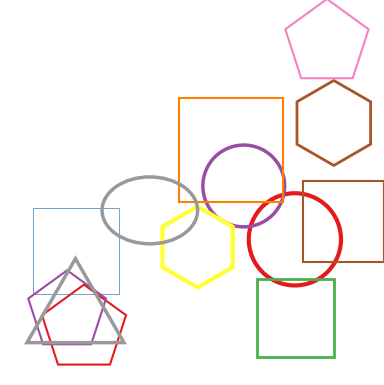[{"shape": "pentagon", "thickness": 1.5, "radius": 0.57, "center": [0.218, 0.146]}, {"shape": "circle", "thickness": 3, "radius": 0.6, "center": [0.766, 0.378]}, {"shape": "square", "thickness": 0.5, "radius": 0.56, "center": [0.198, 0.349]}, {"shape": "square", "thickness": 2, "radius": 0.5, "center": [0.767, 0.174]}, {"shape": "pentagon", "thickness": 1.5, "radius": 0.53, "center": [0.174, 0.192]}, {"shape": "circle", "thickness": 2.5, "radius": 0.53, "center": [0.633, 0.517]}, {"shape": "square", "thickness": 1.5, "radius": 0.67, "center": [0.6, 0.611]}, {"shape": "hexagon", "thickness": 3, "radius": 0.53, "center": [0.513, 0.358]}, {"shape": "square", "thickness": 1.5, "radius": 0.52, "center": [0.893, 0.424]}, {"shape": "hexagon", "thickness": 2, "radius": 0.55, "center": [0.867, 0.681]}, {"shape": "pentagon", "thickness": 1.5, "radius": 0.57, "center": [0.849, 0.889]}, {"shape": "oval", "thickness": 2.5, "radius": 0.62, "center": [0.389, 0.454]}, {"shape": "triangle", "thickness": 2.5, "radius": 0.73, "center": [0.196, 0.183]}]